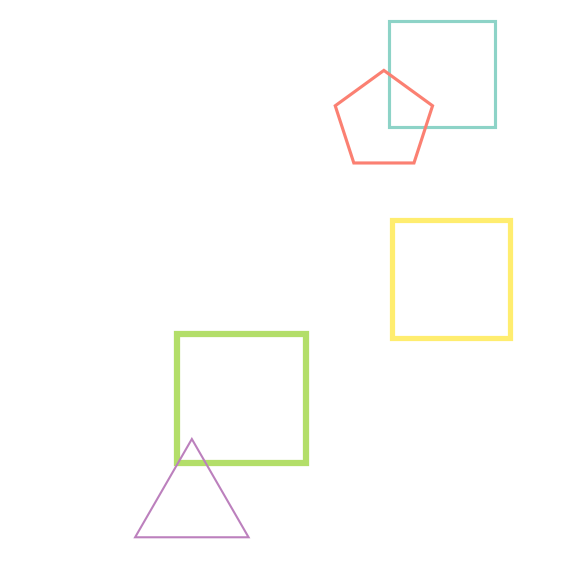[{"shape": "square", "thickness": 1.5, "radius": 0.46, "center": [0.766, 0.871]}, {"shape": "pentagon", "thickness": 1.5, "radius": 0.44, "center": [0.665, 0.789]}, {"shape": "square", "thickness": 3, "radius": 0.56, "center": [0.418, 0.309]}, {"shape": "triangle", "thickness": 1, "radius": 0.57, "center": [0.332, 0.125]}, {"shape": "square", "thickness": 2.5, "radius": 0.51, "center": [0.78, 0.515]}]